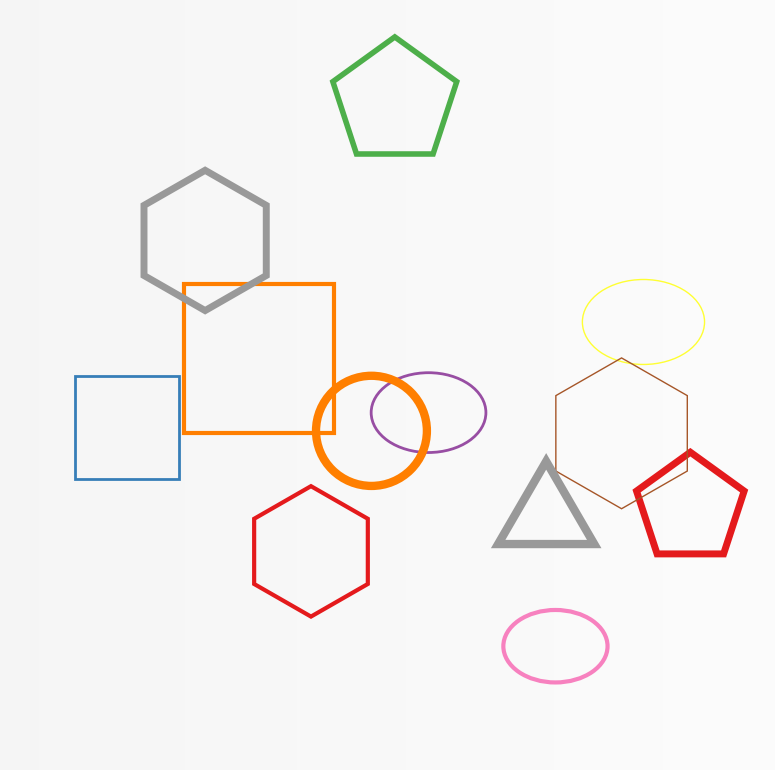[{"shape": "pentagon", "thickness": 2.5, "radius": 0.37, "center": [0.891, 0.34]}, {"shape": "hexagon", "thickness": 1.5, "radius": 0.42, "center": [0.401, 0.284]}, {"shape": "square", "thickness": 1, "radius": 0.34, "center": [0.164, 0.444]}, {"shape": "pentagon", "thickness": 2, "radius": 0.42, "center": [0.509, 0.868]}, {"shape": "oval", "thickness": 1, "radius": 0.37, "center": [0.553, 0.464]}, {"shape": "square", "thickness": 1.5, "radius": 0.48, "center": [0.334, 0.534]}, {"shape": "circle", "thickness": 3, "radius": 0.36, "center": [0.479, 0.44]}, {"shape": "oval", "thickness": 0.5, "radius": 0.39, "center": [0.83, 0.582]}, {"shape": "hexagon", "thickness": 0.5, "radius": 0.49, "center": [0.802, 0.437]}, {"shape": "oval", "thickness": 1.5, "radius": 0.34, "center": [0.717, 0.161]}, {"shape": "triangle", "thickness": 3, "radius": 0.36, "center": [0.705, 0.329]}, {"shape": "hexagon", "thickness": 2.5, "radius": 0.46, "center": [0.265, 0.688]}]